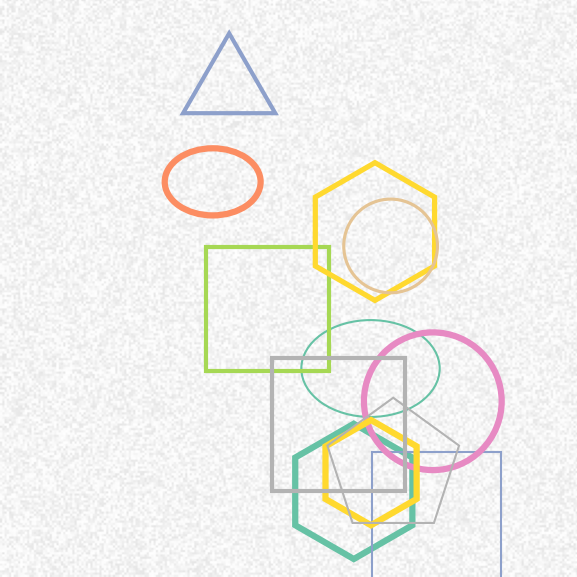[{"shape": "hexagon", "thickness": 3, "radius": 0.59, "center": [0.613, 0.148]}, {"shape": "oval", "thickness": 1, "radius": 0.6, "center": [0.642, 0.361]}, {"shape": "oval", "thickness": 3, "radius": 0.42, "center": [0.368, 0.684]}, {"shape": "square", "thickness": 1, "radius": 0.56, "center": [0.756, 0.105]}, {"shape": "triangle", "thickness": 2, "radius": 0.46, "center": [0.397, 0.849]}, {"shape": "circle", "thickness": 3, "radius": 0.6, "center": [0.749, 0.304]}, {"shape": "square", "thickness": 2, "radius": 0.53, "center": [0.463, 0.464]}, {"shape": "hexagon", "thickness": 2.5, "radius": 0.6, "center": [0.649, 0.598]}, {"shape": "hexagon", "thickness": 3, "radius": 0.46, "center": [0.643, 0.181]}, {"shape": "circle", "thickness": 1.5, "radius": 0.41, "center": [0.676, 0.573]}, {"shape": "square", "thickness": 2, "radius": 0.58, "center": [0.586, 0.264]}, {"shape": "pentagon", "thickness": 1, "radius": 0.6, "center": [0.681, 0.191]}]